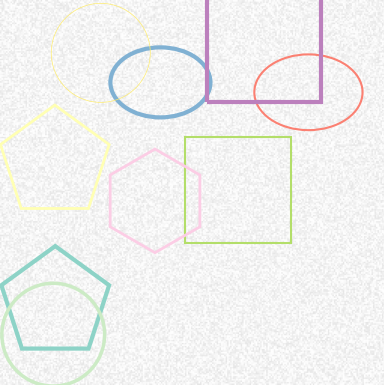[{"shape": "pentagon", "thickness": 3, "radius": 0.74, "center": [0.143, 0.214]}, {"shape": "pentagon", "thickness": 2, "radius": 0.74, "center": [0.142, 0.579]}, {"shape": "oval", "thickness": 1.5, "radius": 0.7, "center": [0.801, 0.76]}, {"shape": "oval", "thickness": 3, "radius": 0.65, "center": [0.417, 0.786]}, {"shape": "square", "thickness": 1.5, "radius": 0.69, "center": [0.618, 0.507]}, {"shape": "hexagon", "thickness": 2, "radius": 0.67, "center": [0.403, 0.478]}, {"shape": "square", "thickness": 3, "radius": 0.74, "center": [0.686, 0.883]}, {"shape": "circle", "thickness": 2.5, "radius": 0.67, "center": [0.138, 0.131]}, {"shape": "circle", "thickness": 0.5, "radius": 0.64, "center": [0.262, 0.863]}]